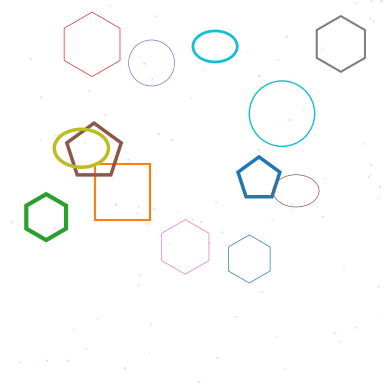[{"shape": "pentagon", "thickness": 2.5, "radius": 0.29, "center": [0.673, 0.535]}, {"shape": "hexagon", "thickness": 0.5, "radius": 0.31, "center": [0.647, 0.327]}, {"shape": "square", "thickness": 1.5, "radius": 0.36, "center": [0.318, 0.501]}, {"shape": "hexagon", "thickness": 3, "radius": 0.3, "center": [0.12, 0.436]}, {"shape": "hexagon", "thickness": 0.5, "radius": 0.42, "center": [0.239, 0.885]}, {"shape": "circle", "thickness": 0.5, "radius": 0.3, "center": [0.394, 0.836]}, {"shape": "pentagon", "thickness": 2.5, "radius": 0.37, "center": [0.244, 0.606]}, {"shape": "oval", "thickness": 0.5, "radius": 0.3, "center": [0.769, 0.504]}, {"shape": "hexagon", "thickness": 0.5, "radius": 0.35, "center": [0.481, 0.359]}, {"shape": "hexagon", "thickness": 1.5, "radius": 0.36, "center": [0.885, 0.886]}, {"shape": "oval", "thickness": 2.5, "radius": 0.35, "center": [0.211, 0.615]}, {"shape": "oval", "thickness": 2, "radius": 0.29, "center": [0.559, 0.879]}, {"shape": "circle", "thickness": 1, "radius": 0.42, "center": [0.732, 0.705]}]